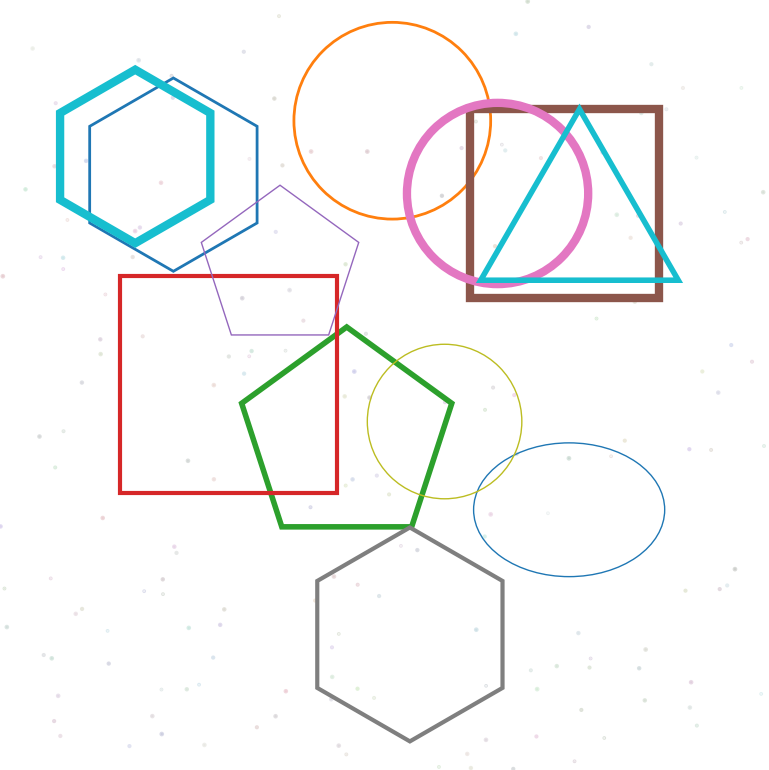[{"shape": "oval", "thickness": 0.5, "radius": 0.62, "center": [0.739, 0.338]}, {"shape": "hexagon", "thickness": 1, "radius": 0.63, "center": [0.225, 0.773]}, {"shape": "circle", "thickness": 1, "radius": 0.64, "center": [0.509, 0.843]}, {"shape": "pentagon", "thickness": 2, "radius": 0.72, "center": [0.45, 0.432]}, {"shape": "square", "thickness": 1.5, "radius": 0.71, "center": [0.297, 0.501]}, {"shape": "pentagon", "thickness": 0.5, "radius": 0.54, "center": [0.364, 0.652]}, {"shape": "square", "thickness": 3, "radius": 0.61, "center": [0.733, 0.736]}, {"shape": "circle", "thickness": 3, "radius": 0.59, "center": [0.646, 0.749]}, {"shape": "hexagon", "thickness": 1.5, "radius": 0.69, "center": [0.532, 0.176]}, {"shape": "circle", "thickness": 0.5, "radius": 0.5, "center": [0.577, 0.453]}, {"shape": "triangle", "thickness": 2, "radius": 0.74, "center": [0.753, 0.71]}, {"shape": "hexagon", "thickness": 3, "radius": 0.56, "center": [0.176, 0.797]}]